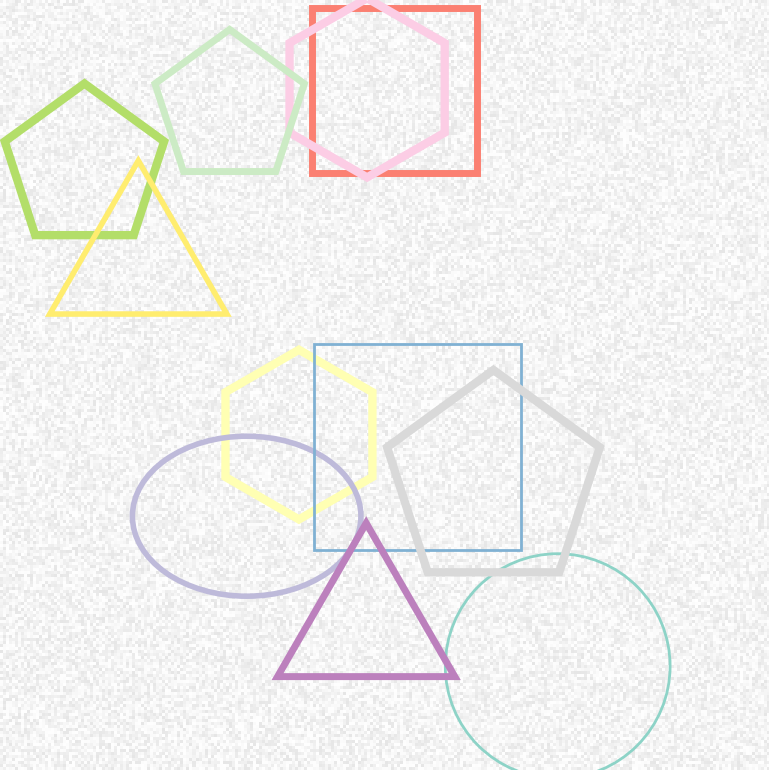[{"shape": "circle", "thickness": 1, "radius": 0.73, "center": [0.724, 0.135]}, {"shape": "hexagon", "thickness": 3, "radius": 0.55, "center": [0.388, 0.436]}, {"shape": "oval", "thickness": 2, "radius": 0.74, "center": [0.32, 0.33]}, {"shape": "square", "thickness": 2.5, "radius": 0.54, "center": [0.512, 0.882]}, {"shape": "square", "thickness": 1, "radius": 0.67, "center": [0.542, 0.42]}, {"shape": "pentagon", "thickness": 3, "radius": 0.54, "center": [0.11, 0.783]}, {"shape": "hexagon", "thickness": 3, "radius": 0.58, "center": [0.477, 0.886]}, {"shape": "pentagon", "thickness": 3, "radius": 0.73, "center": [0.641, 0.374]}, {"shape": "triangle", "thickness": 2.5, "radius": 0.66, "center": [0.476, 0.188]}, {"shape": "pentagon", "thickness": 2.5, "radius": 0.51, "center": [0.298, 0.86]}, {"shape": "triangle", "thickness": 2, "radius": 0.66, "center": [0.18, 0.659]}]